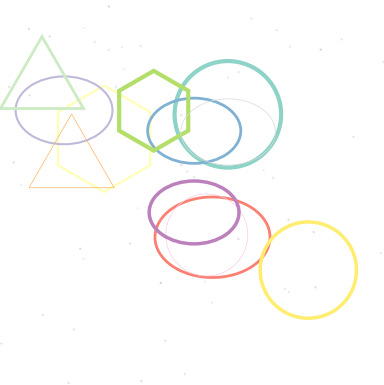[{"shape": "circle", "thickness": 3, "radius": 0.69, "center": [0.592, 0.703]}, {"shape": "hexagon", "thickness": 1.5, "radius": 0.69, "center": [0.27, 0.64]}, {"shape": "oval", "thickness": 1.5, "radius": 0.63, "center": [0.166, 0.713]}, {"shape": "oval", "thickness": 2, "radius": 0.75, "center": [0.552, 0.384]}, {"shape": "oval", "thickness": 2, "radius": 0.6, "center": [0.504, 0.66]}, {"shape": "triangle", "thickness": 0.5, "radius": 0.64, "center": [0.186, 0.576]}, {"shape": "hexagon", "thickness": 3, "radius": 0.52, "center": [0.399, 0.712]}, {"shape": "circle", "thickness": 0.5, "radius": 0.53, "center": [0.537, 0.39]}, {"shape": "oval", "thickness": 0.5, "radius": 0.61, "center": [0.592, 0.657]}, {"shape": "oval", "thickness": 2.5, "radius": 0.58, "center": [0.504, 0.448]}, {"shape": "triangle", "thickness": 2, "radius": 0.62, "center": [0.109, 0.78]}, {"shape": "circle", "thickness": 2.5, "radius": 0.63, "center": [0.801, 0.298]}]